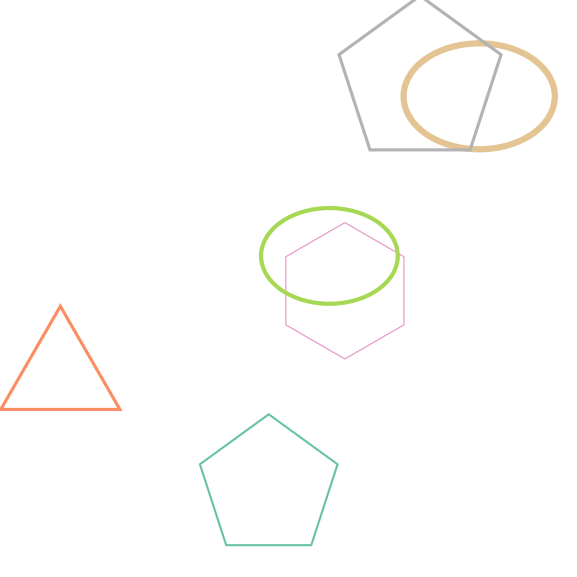[{"shape": "pentagon", "thickness": 1, "radius": 0.63, "center": [0.465, 0.156]}, {"shape": "triangle", "thickness": 1.5, "radius": 0.6, "center": [0.104, 0.35]}, {"shape": "hexagon", "thickness": 0.5, "radius": 0.59, "center": [0.597, 0.496]}, {"shape": "oval", "thickness": 2, "radius": 0.59, "center": [0.57, 0.556]}, {"shape": "oval", "thickness": 3, "radius": 0.65, "center": [0.83, 0.832]}, {"shape": "pentagon", "thickness": 1.5, "radius": 0.74, "center": [0.727, 0.859]}]